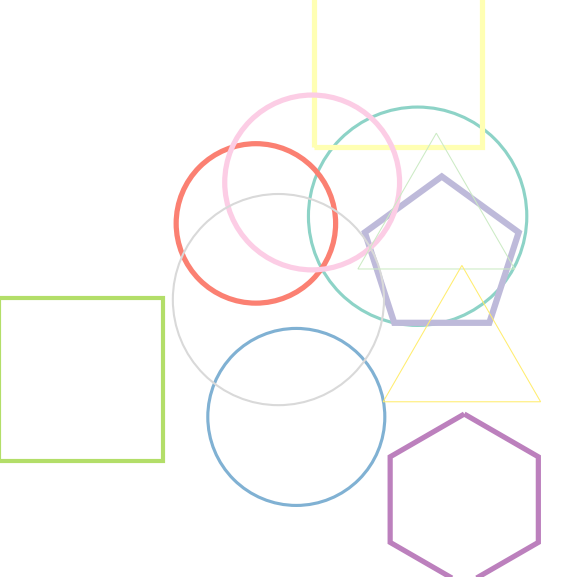[{"shape": "circle", "thickness": 1.5, "radius": 0.95, "center": [0.723, 0.625]}, {"shape": "square", "thickness": 2.5, "radius": 0.73, "center": [0.689, 0.89]}, {"shape": "pentagon", "thickness": 3, "radius": 0.7, "center": [0.765, 0.553]}, {"shape": "circle", "thickness": 2.5, "radius": 0.69, "center": [0.443, 0.612]}, {"shape": "circle", "thickness": 1.5, "radius": 0.77, "center": [0.513, 0.277]}, {"shape": "square", "thickness": 2, "radius": 0.71, "center": [0.141, 0.342]}, {"shape": "circle", "thickness": 2.5, "radius": 0.76, "center": [0.541, 0.683]}, {"shape": "circle", "thickness": 1, "radius": 0.91, "center": [0.482, 0.48]}, {"shape": "hexagon", "thickness": 2.5, "radius": 0.74, "center": [0.804, 0.134]}, {"shape": "triangle", "thickness": 0.5, "radius": 0.78, "center": [0.756, 0.612]}, {"shape": "triangle", "thickness": 0.5, "radius": 0.79, "center": [0.8, 0.382]}]